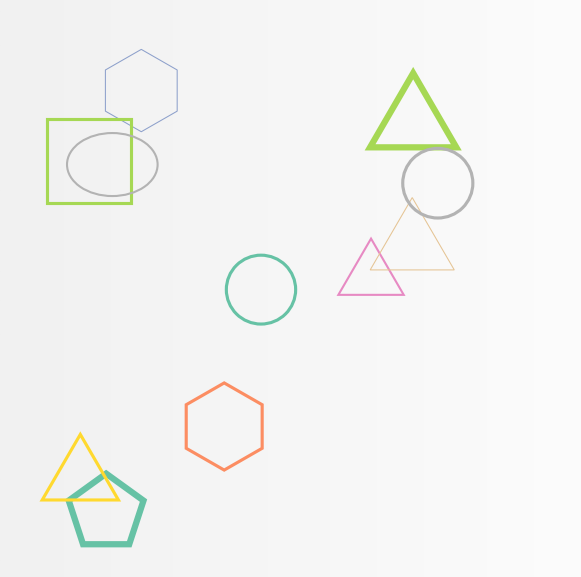[{"shape": "circle", "thickness": 1.5, "radius": 0.3, "center": [0.449, 0.498]}, {"shape": "pentagon", "thickness": 3, "radius": 0.34, "center": [0.183, 0.111]}, {"shape": "hexagon", "thickness": 1.5, "radius": 0.38, "center": [0.386, 0.261]}, {"shape": "hexagon", "thickness": 0.5, "radius": 0.36, "center": [0.243, 0.842]}, {"shape": "triangle", "thickness": 1, "radius": 0.32, "center": [0.638, 0.521]}, {"shape": "triangle", "thickness": 3, "radius": 0.43, "center": [0.711, 0.787]}, {"shape": "square", "thickness": 1.5, "radius": 0.36, "center": [0.153, 0.72]}, {"shape": "triangle", "thickness": 1.5, "radius": 0.38, "center": [0.138, 0.171]}, {"shape": "triangle", "thickness": 0.5, "radius": 0.42, "center": [0.709, 0.574]}, {"shape": "circle", "thickness": 1.5, "radius": 0.3, "center": [0.753, 0.682]}, {"shape": "oval", "thickness": 1, "radius": 0.39, "center": [0.193, 0.714]}]